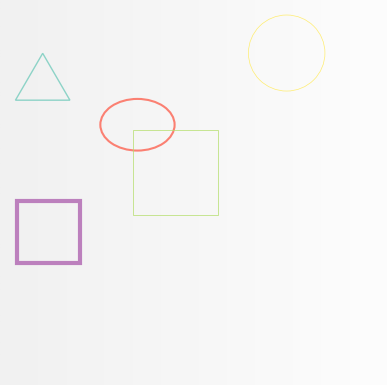[{"shape": "triangle", "thickness": 1, "radius": 0.41, "center": [0.11, 0.78]}, {"shape": "oval", "thickness": 1.5, "radius": 0.48, "center": [0.355, 0.676]}, {"shape": "square", "thickness": 0.5, "radius": 0.55, "center": [0.453, 0.553]}, {"shape": "square", "thickness": 3, "radius": 0.4, "center": [0.125, 0.398]}, {"shape": "circle", "thickness": 0.5, "radius": 0.49, "center": [0.74, 0.862]}]